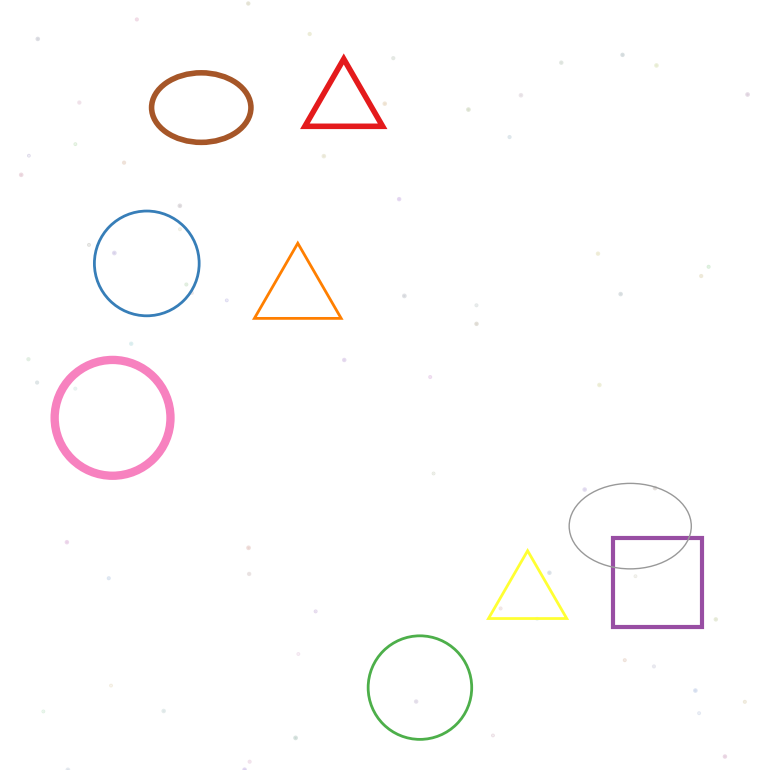[{"shape": "triangle", "thickness": 2, "radius": 0.29, "center": [0.446, 0.865]}, {"shape": "circle", "thickness": 1, "radius": 0.34, "center": [0.191, 0.658]}, {"shape": "circle", "thickness": 1, "radius": 0.34, "center": [0.545, 0.107]}, {"shape": "square", "thickness": 1.5, "radius": 0.29, "center": [0.854, 0.243]}, {"shape": "triangle", "thickness": 1, "radius": 0.33, "center": [0.387, 0.619]}, {"shape": "triangle", "thickness": 1, "radius": 0.29, "center": [0.685, 0.226]}, {"shape": "oval", "thickness": 2, "radius": 0.32, "center": [0.261, 0.86]}, {"shape": "circle", "thickness": 3, "radius": 0.38, "center": [0.146, 0.457]}, {"shape": "oval", "thickness": 0.5, "radius": 0.4, "center": [0.818, 0.317]}]